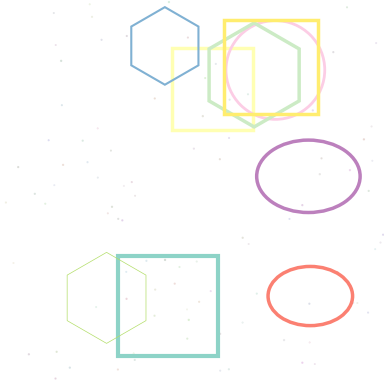[{"shape": "square", "thickness": 3, "radius": 0.65, "center": [0.436, 0.206]}, {"shape": "square", "thickness": 2.5, "radius": 0.53, "center": [0.552, 0.769]}, {"shape": "oval", "thickness": 2.5, "radius": 0.55, "center": [0.806, 0.231]}, {"shape": "hexagon", "thickness": 1.5, "radius": 0.5, "center": [0.428, 0.881]}, {"shape": "hexagon", "thickness": 0.5, "radius": 0.59, "center": [0.277, 0.226]}, {"shape": "circle", "thickness": 2, "radius": 0.64, "center": [0.715, 0.818]}, {"shape": "oval", "thickness": 2.5, "radius": 0.67, "center": [0.801, 0.542]}, {"shape": "hexagon", "thickness": 2.5, "radius": 0.68, "center": [0.66, 0.805]}, {"shape": "square", "thickness": 2.5, "radius": 0.61, "center": [0.703, 0.825]}]